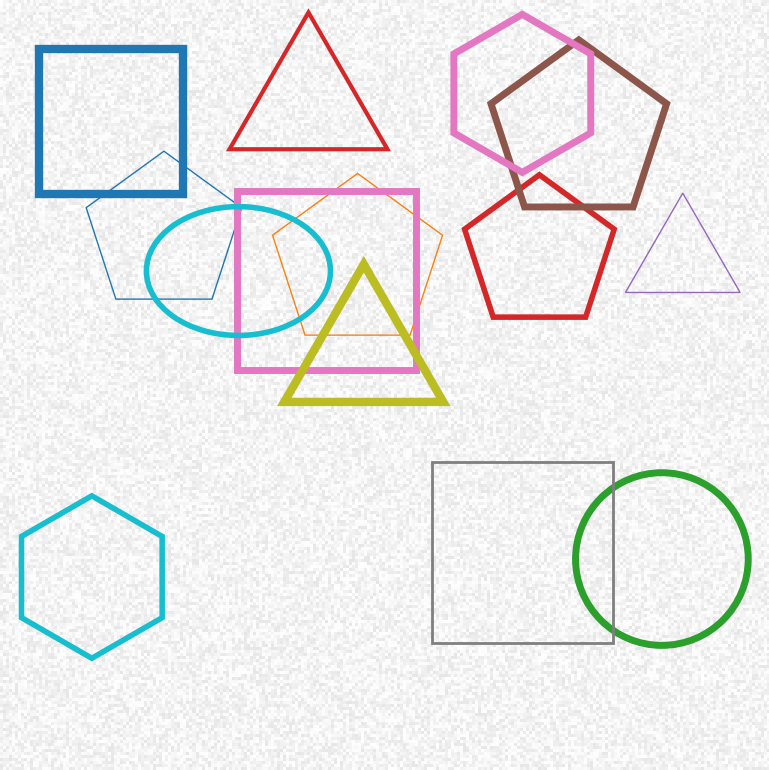[{"shape": "pentagon", "thickness": 0.5, "radius": 0.53, "center": [0.213, 0.697]}, {"shape": "square", "thickness": 3, "radius": 0.47, "center": [0.144, 0.842]}, {"shape": "pentagon", "thickness": 0.5, "radius": 0.58, "center": [0.464, 0.659]}, {"shape": "circle", "thickness": 2.5, "radius": 0.56, "center": [0.86, 0.274]}, {"shape": "triangle", "thickness": 1.5, "radius": 0.59, "center": [0.401, 0.865]}, {"shape": "pentagon", "thickness": 2, "radius": 0.51, "center": [0.701, 0.671]}, {"shape": "triangle", "thickness": 0.5, "radius": 0.43, "center": [0.887, 0.663]}, {"shape": "pentagon", "thickness": 2.5, "radius": 0.6, "center": [0.752, 0.828]}, {"shape": "square", "thickness": 2.5, "radius": 0.58, "center": [0.424, 0.636]}, {"shape": "hexagon", "thickness": 2.5, "radius": 0.51, "center": [0.678, 0.879]}, {"shape": "square", "thickness": 1, "radius": 0.59, "center": [0.679, 0.282]}, {"shape": "triangle", "thickness": 3, "radius": 0.6, "center": [0.472, 0.538]}, {"shape": "hexagon", "thickness": 2, "radius": 0.53, "center": [0.119, 0.251]}, {"shape": "oval", "thickness": 2, "radius": 0.6, "center": [0.31, 0.648]}]